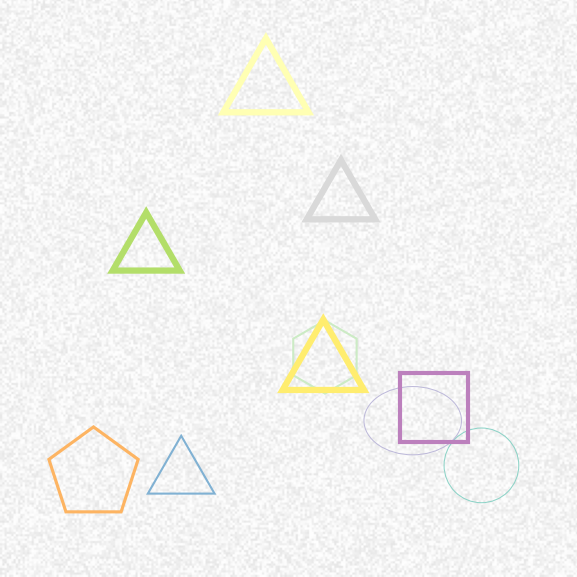[{"shape": "circle", "thickness": 0.5, "radius": 0.32, "center": [0.834, 0.193]}, {"shape": "triangle", "thickness": 3, "radius": 0.43, "center": [0.46, 0.847]}, {"shape": "oval", "thickness": 0.5, "radius": 0.42, "center": [0.715, 0.271]}, {"shape": "triangle", "thickness": 1, "radius": 0.33, "center": [0.314, 0.178]}, {"shape": "pentagon", "thickness": 1.5, "radius": 0.41, "center": [0.162, 0.179]}, {"shape": "triangle", "thickness": 3, "radius": 0.34, "center": [0.253, 0.564]}, {"shape": "triangle", "thickness": 3, "radius": 0.34, "center": [0.59, 0.654]}, {"shape": "square", "thickness": 2, "radius": 0.3, "center": [0.752, 0.294]}, {"shape": "hexagon", "thickness": 1, "radius": 0.32, "center": [0.563, 0.381]}, {"shape": "triangle", "thickness": 3, "radius": 0.41, "center": [0.56, 0.365]}]